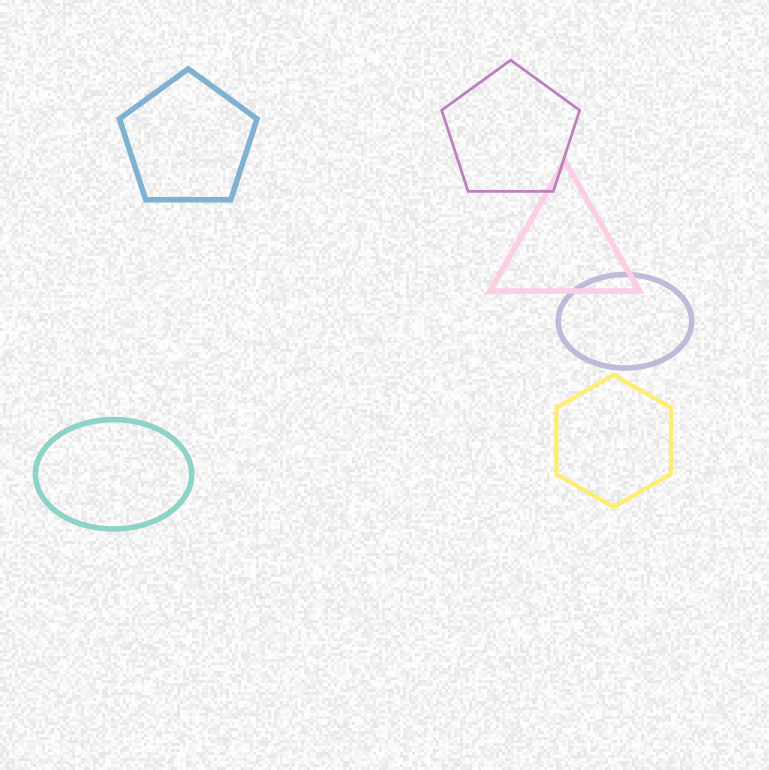[{"shape": "oval", "thickness": 2, "radius": 0.51, "center": [0.147, 0.384]}, {"shape": "oval", "thickness": 2, "radius": 0.43, "center": [0.812, 0.583]}, {"shape": "pentagon", "thickness": 2, "radius": 0.47, "center": [0.244, 0.817]}, {"shape": "triangle", "thickness": 2, "radius": 0.56, "center": [0.734, 0.678]}, {"shape": "pentagon", "thickness": 1, "radius": 0.47, "center": [0.663, 0.828]}, {"shape": "hexagon", "thickness": 1.5, "radius": 0.43, "center": [0.797, 0.427]}]